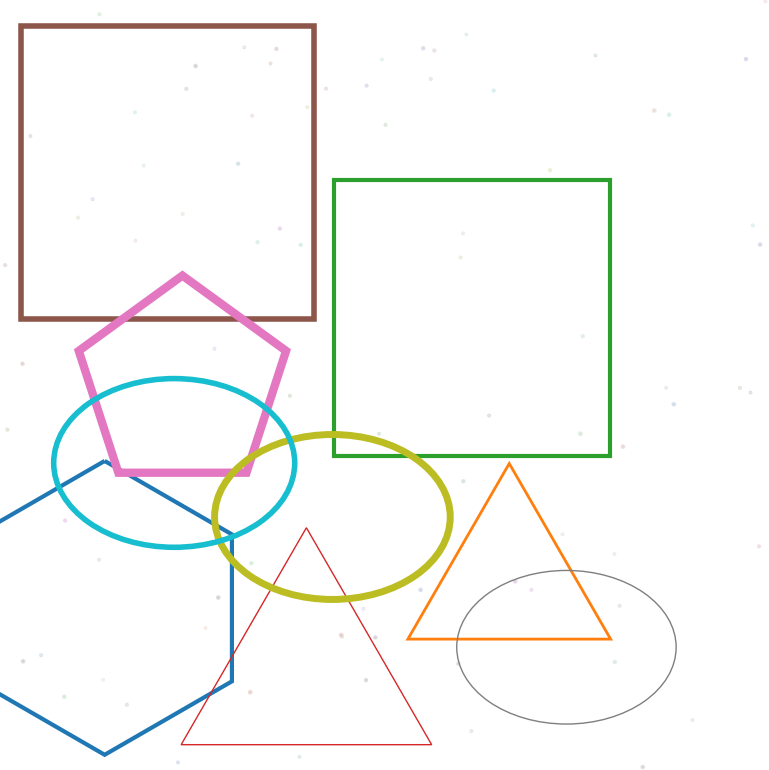[{"shape": "hexagon", "thickness": 1.5, "radius": 0.95, "center": [0.136, 0.211]}, {"shape": "triangle", "thickness": 1, "radius": 0.76, "center": [0.661, 0.246]}, {"shape": "square", "thickness": 1.5, "radius": 0.89, "center": [0.613, 0.587]}, {"shape": "triangle", "thickness": 0.5, "radius": 0.94, "center": [0.398, 0.127]}, {"shape": "square", "thickness": 2, "radius": 0.95, "center": [0.217, 0.776]}, {"shape": "pentagon", "thickness": 3, "radius": 0.71, "center": [0.237, 0.501]}, {"shape": "oval", "thickness": 0.5, "radius": 0.71, "center": [0.736, 0.159]}, {"shape": "oval", "thickness": 2.5, "radius": 0.77, "center": [0.432, 0.329]}, {"shape": "oval", "thickness": 2, "radius": 0.78, "center": [0.226, 0.399]}]